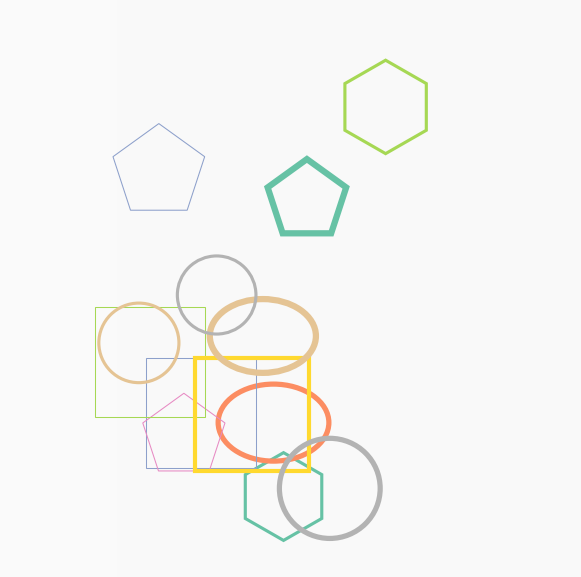[{"shape": "hexagon", "thickness": 1.5, "radius": 0.38, "center": [0.488, 0.139]}, {"shape": "pentagon", "thickness": 3, "radius": 0.36, "center": [0.528, 0.653]}, {"shape": "oval", "thickness": 2.5, "radius": 0.48, "center": [0.471, 0.267]}, {"shape": "square", "thickness": 0.5, "radius": 0.48, "center": [0.346, 0.284]}, {"shape": "pentagon", "thickness": 0.5, "radius": 0.41, "center": [0.273, 0.702]}, {"shape": "pentagon", "thickness": 0.5, "radius": 0.37, "center": [0.316, 0.244]}, {"shape": "hexagon", "thickness": 1.5, "radius": 0.4, "center": [0.663, 0.814]}, {"shape": "square", "thickness": 0.5, "radius": 0.48, "center": [0.258, 0.373]}, {"shape": "square", "thickness": 2, "radius": 0.49, "center": [0.434, 0.282]}, {"shape": "oval", "thickness": 3, "radius": 0.46, "center": [0.452, 0.417]}, {"shape": "circle", "thickness": 1.5, "radius": 0.34, "center": [0.239, 0.405]}, {"shape": "circle", "thickness": 1.5, "radius": 0.34, "center": [0.373, 0.488]}, {"shape": "circle", "thickness": 2.5, "radius": 0.43, "center": [0.567, 0.153]}]